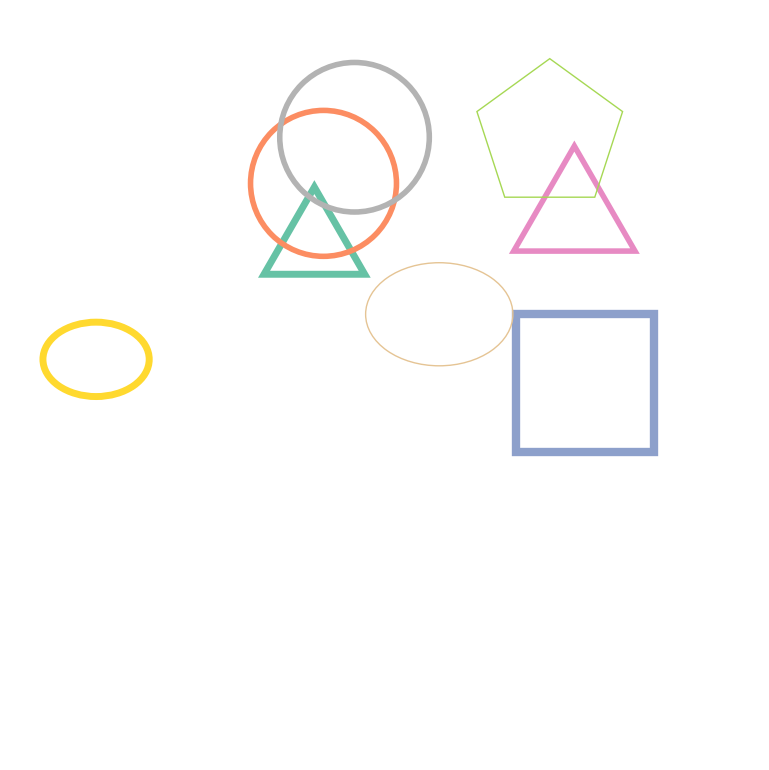[{"shape": "triangle", "thickness": 2.5, "radius": 0.38, "center": [0.408, 0.682]}, {"shape": "circle", "thickness": 2, "radius": 0.47, "center": [0.42, 0.762]}, {"shape": "square", "thickness": 3, "radius": 0.45, "center": [0.76, 0.503]}, {"shape": "triangle", "thickness": 2, "radius": 0.45, "center": [0.746, 0.719]}, {"shape": "pentagon", "thickness": 0.5, "radius": 0.5, "center": [0.714, 0.824]}, {"shape": "oval", "thickness": 2.5, "radius": 0.35, "center": [0.125, 0.533]}, {"shape": "oval", "thickness": 0.5, "radius": 0.48, "center": [0.57, 0.592]}, {"shape": "circle", "thickness": 2, "radius": 0.49, "center": [0.46, 0.822]}]